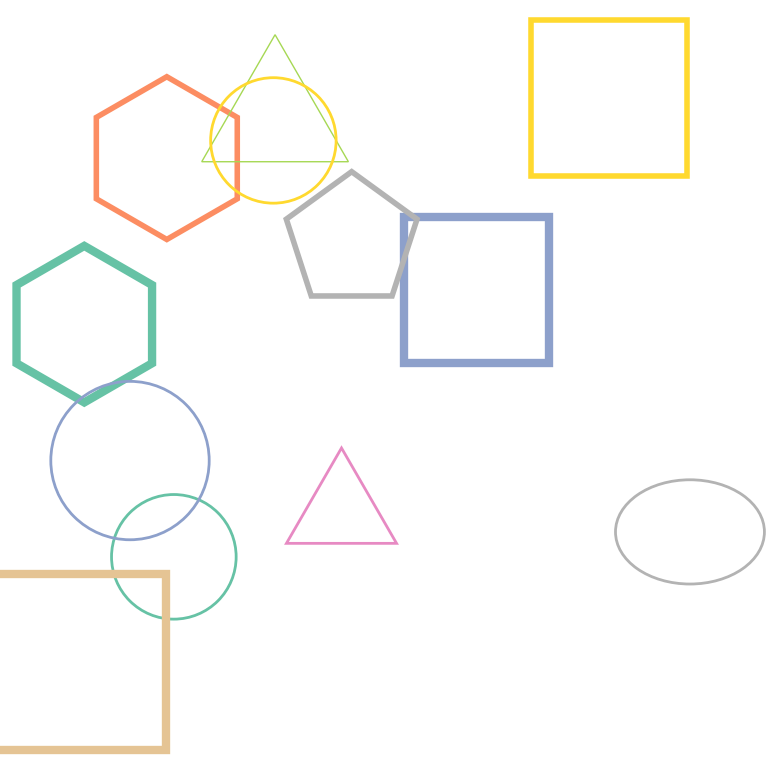[{"shape": "circle", "thickness": 1, "radius": 0.4, "center": [0.226, 0.277]}, {"shape": "hexagon", "thickness": 3, "radius": 0.51, "center": [0.109, 0.579]}, {"shape": "hexagon", "thickness": 2, "radius": 0.53, "center": [0.217, 0.795]}, {"shape": "square", "thickness": 3, "radius": 0.47, "center": [0.619, 0.623]}, {"shape": "circle", "thickness": 1, "radius": 0.51, "center": [0.169, 0.402]}, {"shape": "triangle", "thickness": 1, "radius": 0.41, "center": [0.444, 0.336]}, {"shape": "triangle", "thickness": 0.5, "radius": 0.55, "center": [0.357, 0.845]}, {"shape": "square", "thickness": 2, "radius": 0.51, "center": [0.791, 0.873]}, {"shape": "circle", "thickness": 1, "radius": 0.41, "center": [0.355, 0.818]}, {"shape": "square", "thickness": 3, "radius": 0.57, "center": [0.101, 0.14]}, {"shape": "oval", "thickness": 1, "radius": 0.48, "center": [0.896, 0.309]}, {"shape": "pentagon", "thickness": 2, "radius": 0.45, "center": [0.457, 0.688]}]